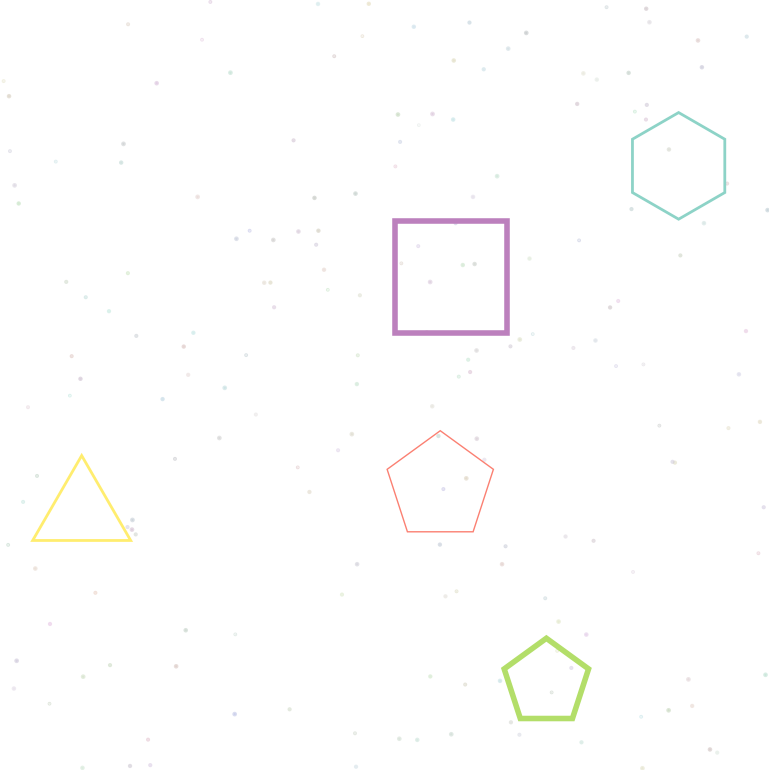[{"shape": "hexagon", "thickness": 1, "radius": 0.35, "center": [0.881, 0.785]}, {"shape": "pentagon", "thickness": 0.5, "radius": 0.36, "center": [0.572, 0.368]}, {"shape": "pentagon", "thickness": 2, "radius": 0.29, "center": [0.71, 0.113]}, {"shape": "square", "thickness": 2, "radius": 0.37, "center": [0.585, 0.64]}, {"shape": "triangle", "thickness": 1, "radius": 0.37, "center": [0.106, 0.335]}]